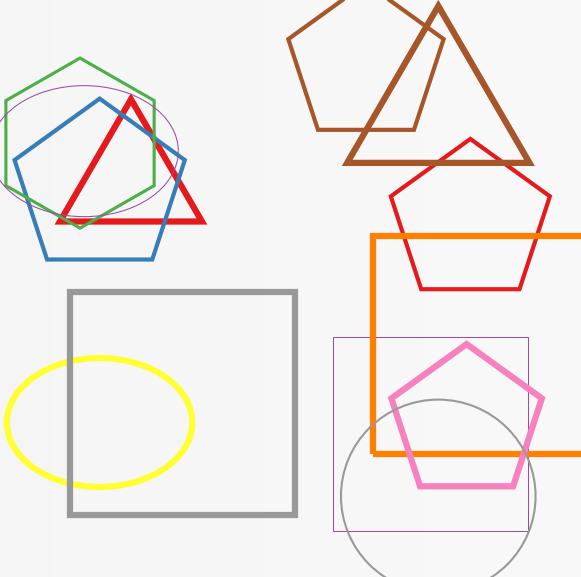[{"shape": "pentagon", "thickness": 2, "radius": 0.72, "center": [0.809, 0.615]}, {"shape": "triangle", "thickness": 3, "radius": 0.71, "center": [0.225, 0.686]}, {"shape": "pentagon", "thickness": 2, "radius": 0.77, "center": [0.171, 0.674]}, {"shape": "hexagon", "thickness": 1.5, "radius": 0.74, "center": [0.138, 0.751]}, {"shape": "square", "thickness": 0.5, "radius": 0.84, "center": [0.741, 0.247]}, {"shape": "oval", "thickness": 0.5, "radius": 0.81, "center": [0.145, 0.737]}, {"shape": "square", "thickness": 3, "radius": 0.94, "center": [0.831, 0.402]}, {"shape": "oval", "thickness": 3, "radius": 0.8, "center": [0.171, 0.268]}, {"shape": "pentagon", "thickness": 2, "radius": 0.7, "center": [0.63, 0.888]}, {"shape": "triangle", "thickness": 3, "radius": 0.91, "center": [0.754, 0.808]}, {"shape": "pentagon", "thickness": 3, "radius": 0.68, "center": [0.803, 0.267]}, {"shape": "square", "thickness": 3, "radius": 0.97, "center": [0.315, 0.301]}, {"shape": "circle", "thickness": 1, "radius": 0.84, "center": [0.754, 0.14]}]